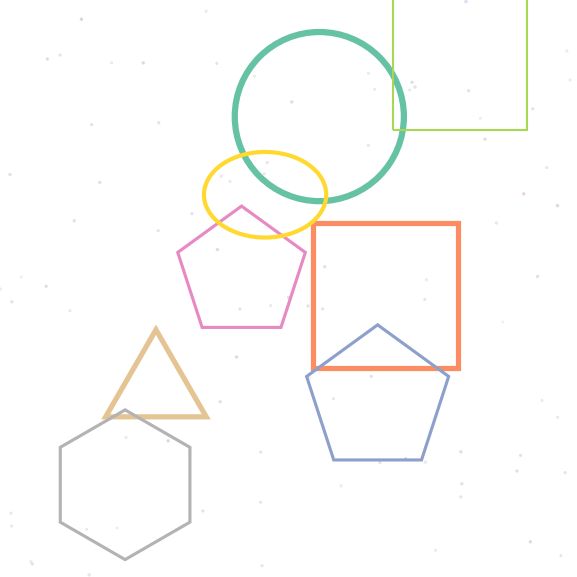[{"shape": "circle", "thickness": 3, "radius": 0.73, "center": [0.553, 0.797]}, {"shape": "square", "thickness": 2.5, "radius": 0.63, "center": [0.667, 0.488]}, {"shape": "pentagon", "thickness": 1.5, "radius": 0.65, "center": [0.654, 0.307]}, {"shape": "pentagon", "thickness": 1.5, "radius": 0.58, "center": [0.418, 0.526]}, {"shape": "square", "thickness": 1, "radius": 0.58, "center": [0.797, 0.89]}, {"shape": "oval", "thickness": 2, "radius": 0.53, "center": [0.459, 0.662]}, {"shape": "triangle", "thickness": 2.5, "radius": 0.5, "center": [0.27, 0.328]}, {"shape": "hexagon", "thickness": 1.5, "radius": 0.65, "center": [0.217, 0.16]}]